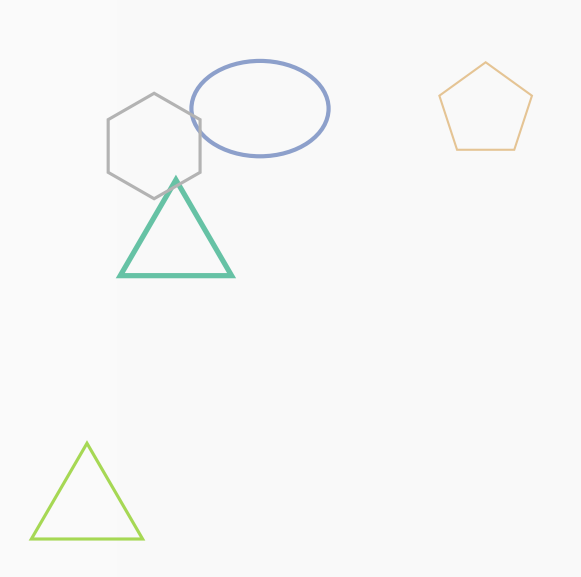[{"shape": "triangle", "thickness": 2.5, "radius": 0.55, "center": [0.303, 0.577]}, {"shape": "oval", "thickness": 2, "radius": 0.59, "center": [0.447, 0.811]}, {"shape": "triangle", "thickness": 1.5, "radius": 0.55, "center": [0.15, 0.121]}, {"shape": "pentagon", "thickness": 1, "radius": 0.42, "center": [0.836, 0.808]}, {"shape": "hexagon", "thickness": 1.5, "radius": 0.46, "center": [0.265, 0.746]}]